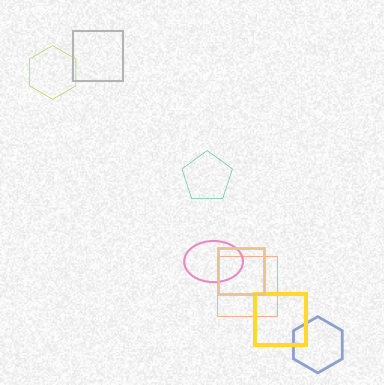[{"shape": "pentagon", "thickness": 0.5, "radius": 0.34, "center": [0.538, 0.54]}, {"shape": "square", "thickness": 0.5, "radius": 0.39, "center": [0.641, 0.257]}, {"shape": "hexagon", "thickness": 2, "radius": 0.37, "center": [0.826, 0.105]}, {"shape": "oval", "thickness": 1.5, "radius": 0.38, "center": [0.555, 0.321]}, {"shape": "hexagon", "thickness": 0.5, "radius": 0.35, "center": [0.137, 0.812]}, {"shape": "square", "thickness": 3, "radius": 0.33, "center": [0.728, 0.17]}, {"shape": "square", "thickness": 2, "radius": 0.3, "center": [0.626, 0.296]}, {"shape": "square", "thickness": 1.5, "radius": 0.33, "center": [0.255, 0.855]}]